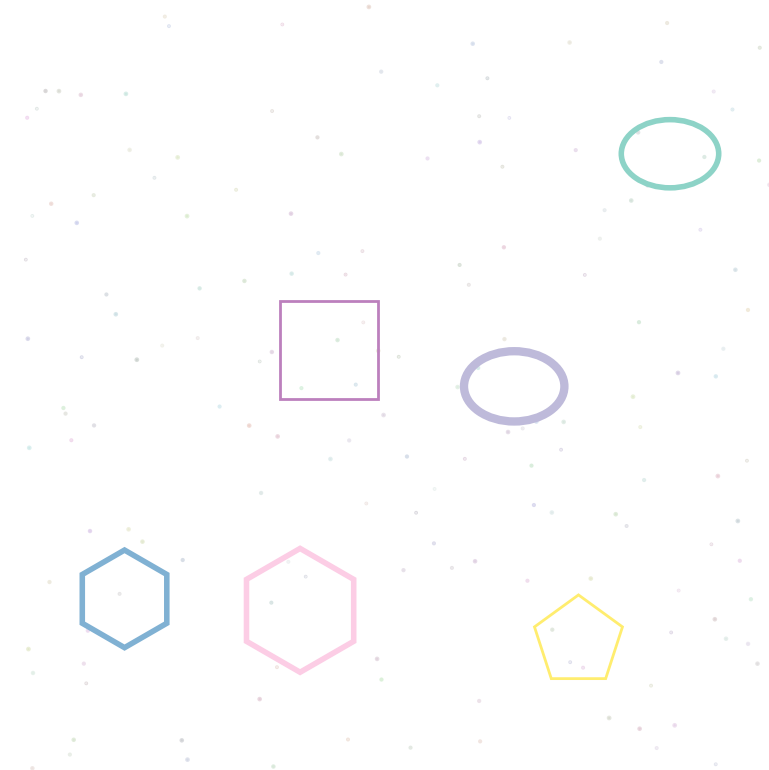[{"shape": "oval", "thickness": 2, "radius": 0.32, "center": [0.87, 0.8]}, {"shape": "oval", "thickness": 3, "radius": 0.33, "center": [0.668, 0.498]}, {"shape": "hexagon", "thickness": 2, "radius": 0.32, "center": [0.162, 0.222]}, {"shape": "hexagon", "thickness": 2, "radius": 0.4, "center": [0.39, 0.207]}, {"shape": "square", "thickness": 1, "radius": 0.32, "center": [0.427, 0.546]}, {"shape": "pentagon", "thickness": 1, "radius": 0.3, "center": [0.751, 0.167]}]